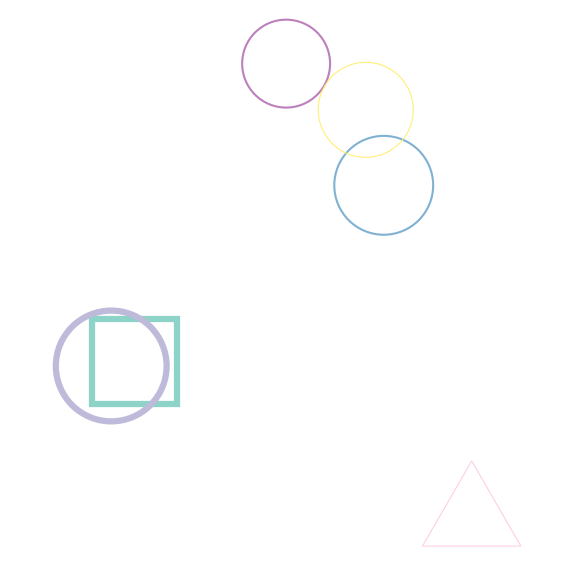[{"shape": "square", "thickness": 3, "radius": 0.37, "center": [0.234, 0.373]}, {"shape": "circle", "thickness": 3, "radius": 0.48, "center": [0.193, 0.365]}, {"shape": "circle", "thickness": 1, "radius": 0.43, "center": [0.664, 0.678]}, {"shape": "triangle", "thickness": 0.5, "radius": 0.49, "center": [0.817, 0.103]}, {"shape": "circle", "thickness": 1, "radius": 0.38, "center": [0.495, 0.889]}, {"shape": "circle", "thickness": 0.5, "radius": 0.41, "center": [0.633, 0.809]}]